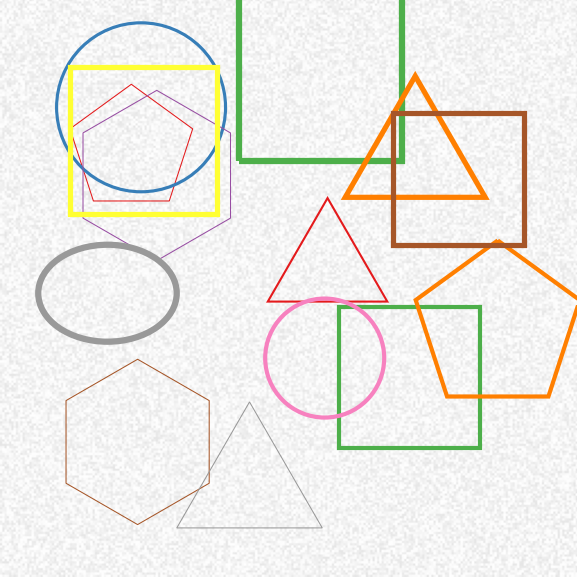[{"shape": "triangle", "thickness": 1, "radius": 0.6, "center": [0.567, 0.537]}, {"shape": "pentagon", "thickness": 0.5, "radius": 0.56, "center": [0.227, 0.741]}, {"shape": "circle", "thickness": 1.5, "radius": 0.73, "center": [0.244, 0.813]}, {"shape": "square", "thickness": 3, "radius": 0.71, "center": [0.556, 0.861]}, {"shape": "square", "thickness": 2, "radius": 0.61, "center": [0.71, 0.346]}, {"shape": "hexagon", "thickness": 0.5, "radius": 0.74, "center": [0.271, 0.695]}, {"shape": "pentagon", "thickness": 2, "radius": 0.75, "center": [0.862, 0.433]}, {"shape": "triangle", "thickness": 2.5, "radius": 0.7, "center": [0.719, 0.727]}, {"shape": "square", "thickness": 2.5, "radius": 0.63, "center": [0.248, 0.756]}, {"shape": "square", "thickness": 2.5, "radius": 0.57, "center": [0.793, 0.689]}, {"shape": "hexagon", "thickness": 0.5, "radius": 0.72, "center": [0.238, 0.234]}, {"shape": "circle", "thickness": 2, "radius": 0.52, "center": [0.562, 0.379]}, {"shape": "oval", "thickness": 3, "radius": 0.6, "center": [0.186, 0.491]}, {"shape": "triangle", "thickness": 0.5, "radius": 0.73, "center": [0.432, 0.158]}]